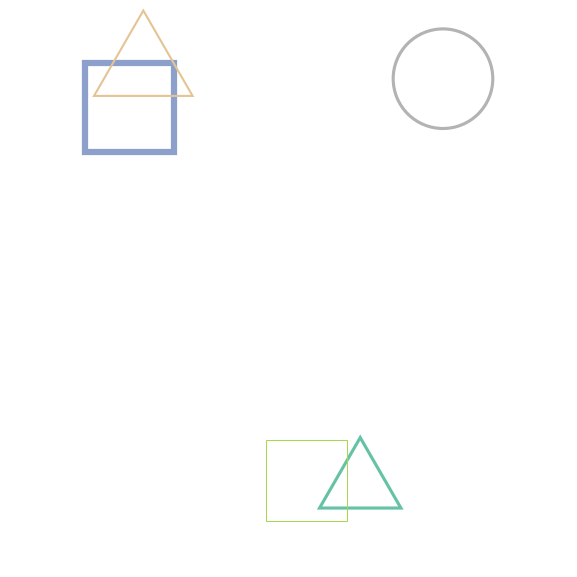[{"shape": "triangle", "thickness": 1.5, "radius": 0.41, "center": [0.624, 0.16]}, {"shape": "square", "thickness": 3, "radius": 0.39, "center": [0.224, 0.813]}, {"shape": "square", "thickness": 0.5, "radius": 0.35, "center": [0.531, 0.167]}, {"shape": "triangle", "thickness": 1, "radius": 0.49, "center": [0.248, 0.882]}, {"shape": "circle", "thickness": 1.5, "radius": 0.43, "center": [0.767, 0.863]}]